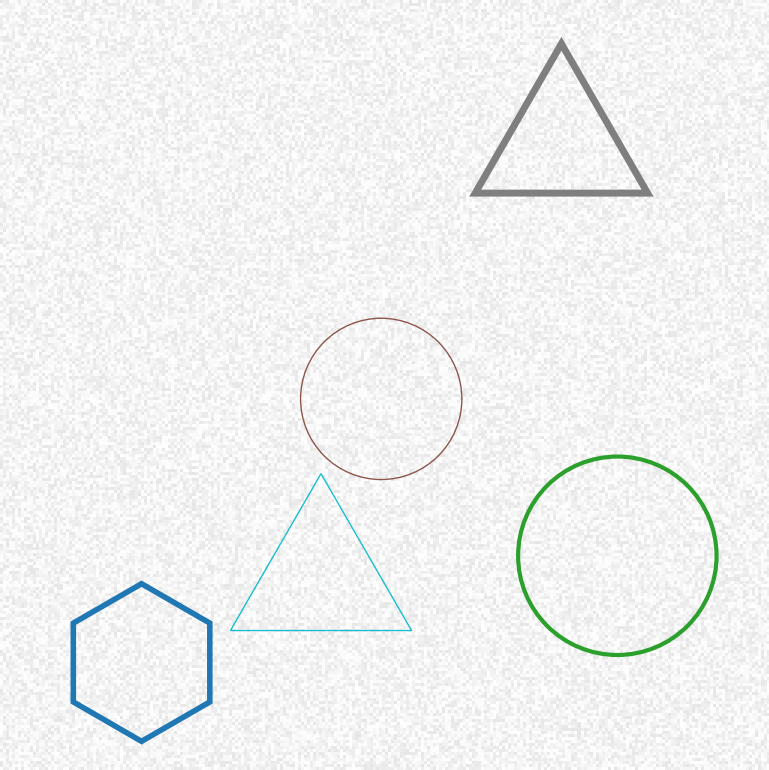[{"shape": "hexagon", "thickness": 2, "radius": 0.51, "center": [0.184, 0.14]}, {"shape": "circle", "thickness": 1.5, "radius": 0.64, "center": [0.802, 0.278]}, {"shape": "circle", "thickness": 0.5, "radius": 0.52, "center": [0.495, 0.482]}, {"shape": "triangle", "thickness": 2.5, "radius": 0.65, "center": [0.729, 0.814]}, {"shape": "triangle", "thickness": 0.5, "radius": 0.68, "center": [0.417, 0.249]}]